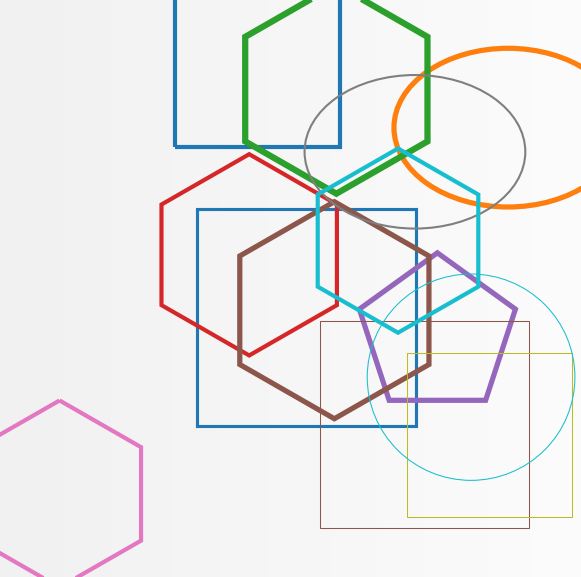[{"shape": "square", "thickness": 2, "radius": 0.71, "center": [0.443, 0.887]}, {"shape": "square", "thickness": 1.5, "radius": 0.94, "center": [0.527, 0.449]}, {"shape": "oval", "thickness": 2.5, "radius": 0.98, "center": [0.874, 0.778]}, {"shape": "hexagon", "thickness": 3, "radius": 0.91, "center": [0.579, 0.845]}, {"shape": "hexagon", "thickness": 2, "radius": 0.87, "center": [0.429, 0.558]}, {"shape": "pentagon", "thickness": 2.5, "radius": 0.71, "center": [0.752, 0.42]}, {"shape": "square", "thickness": 0.5, "radius": 0.9, "center": [0.73, 0.264]}, {"shape": "hexagon", "thickness": 2.5, "radius": 0.94, "center": [0.575, 0.462]}, {"shape": "hexagon", "thickness": 2, "radius": 0.81, "center": [0.102, 0.144]}, {"shape": "oval", "thickness": 1, "radius": 0.95, "center": [0.714, 0.736]}, {"shape": "square", "thickness": 0.5, "radius": 0.71, "center": [0.843, 0.246]}, {"shape": "hexagon", "thickness": 2, "radius": 0.8, "center": [0.685, 0.583]}, {"shape": "circle", "thickness": 0.5, "radius": 0.89, "center": [0.81, 0.346]}]